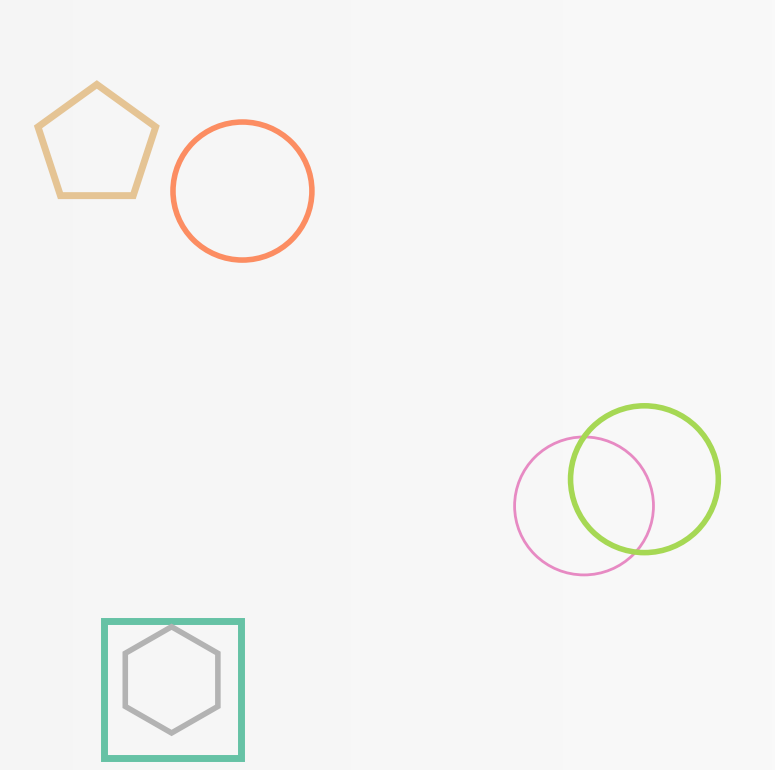[{"shape": "square", "thickness": 2.5, "radius": 0.44, "center": [0.222, 0.104]}, {"shape": "circle", "thickness": 2, "radius": 0.45, "center": [0.313, 0.752]}, {"shape": "circle", "thickness": 1, "radius": 0.45, "center": [0.754, 0.343]}, {"shape": "circle", "thickness": 2, "radius": 0.48, "center": [0.832, 0.378]}, {"shape": "pentagon", "thickness": 2.5, "radius": 0.4, "center": [0.125, 0.811]}, {"shape": "hexagon", "thickness": 2, "radius": 0.34, "center": [0.221, 0.117]}]